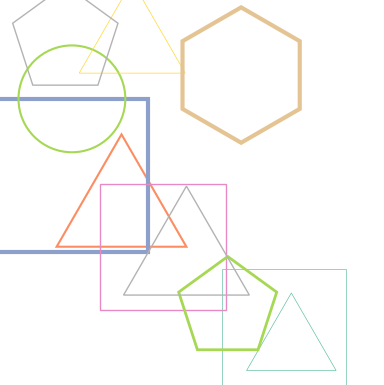[{"shape": "triangle", "thickness": 0.5, "radius": 0.67, "center": [0.757, 0.105]}, {"shape": "square", "thickness": 0.5, "radius": 0.81, "center": [0.738, 0.14]}, {"shape": "triangle", "thickness": 1.5, "radius": 0.97, "center": [0.316, 0.456]}, {"shape": "square", "thickness": 3, "radius": 1.0, "center": [0.184, 0.544]}, {"shape": "square", "thickness": 1, "radius": 0.82, "center": [0.423, 0.358]}, {"shape": "pentagon", "thickness": 2, "radius": 0.67, "center": [0.591, 0.2]}, {"shape": "circle", "thickness": 1.5, "radius": 0.69, "center": [0.187, 0.743]}, {"shape": "triangle", "thickness": 0.5, "radius": 0.8, "center": [0.343, 0.89]}, {"shape": "hexagon", "thickness": 3, "radius": 0.88, "center": [0.626, 0.805]}, {"shape": "pentagon", "thickness": 1, "radius": 0.72, "center": [0.17, 0.895]}, {"shape": "triangle", "thickness": 1, "radius": 0.94, "center": [0.484, 0.328]}]